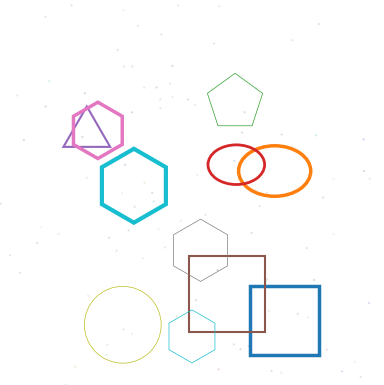[{"shape": "square", "thickness": 2.5, "radius": 0.45, "center": [0.739, 0.168]}, {"shape": "oval", "thickness": 2.5, "radius": 0.47, "center": [0.713, 0.556]}, {"shape": "pentagon", "thickness": 0.5, "radius": 0.38, "center": [0.61, 0.734]}, {"shape": "oval", "thickness": 2, "radius": 0.37, "center": [0.614, 0.572]}, {"shape": "triangle", "thickness": 1.5, "radius": 0.35, "center": [0.225, 0.654]}, {"shape": "square", "thickness": 1.5, "radius": 0.49, "center": [0.59, 0.236]}, {"shape": "hexagon", "thickness": 2.5, "radius": 0.37, "center": [0.254, 0.661]}, {"shape": "hexagon", "thickness": 0.5, "radius": 0.4, "center": [0.521, 0.35]}, {"shape": "circle", "thickness": 0.5, "radius": 0.5, "center": [0.319, 0.156]}, {"shape": "hexagon", "thickness": 3, "radius": 0.48, "center": [0.348, 0.518]}, {"shape": "hexagon", "thickness": 0.5, "radius": 0.34, "center": [0.499, 0.126]}]